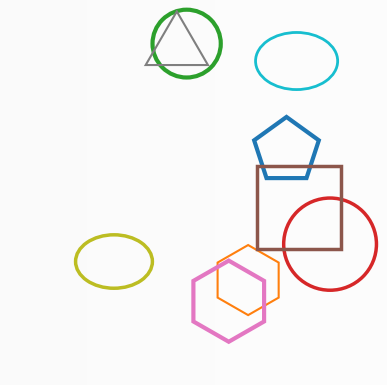[{"shape": "pentagon", "thickness": 3, "radius": 0.44, "center": [0.739, 0.608]}, {"shape": "hexagon", "thickness": 1.5, "radius": 0.45, "center": [0.64, 0.273]}, {"shape": "circle", "thickness": 3, "radius": 0.44, "center": [0.482, 0.887]}, {"shape": "circle", "thickness": 2.5, "radius": 0.6, "center": [0.852, 0.366]}, {"shape": "square", "thickness": 2.5, "radius": 0.54, "center": [0.771, 0.462]}, {"shape": "hexagon", "thickness": 3, "radius": 0.53, "center": [0.59, 0.218]}, {"shape": "triangle", "thickness": 1.5, "radius": 0.46, "center": [0.456, 0.877]}, {"shape": "oval", "thickness": 2.5, "radius": 0.5, "center": [0.294, 0.321]}, {"shape": "oval", "thickness": 2, "radius": 0.53, "center": [0.765, 0.841]}]